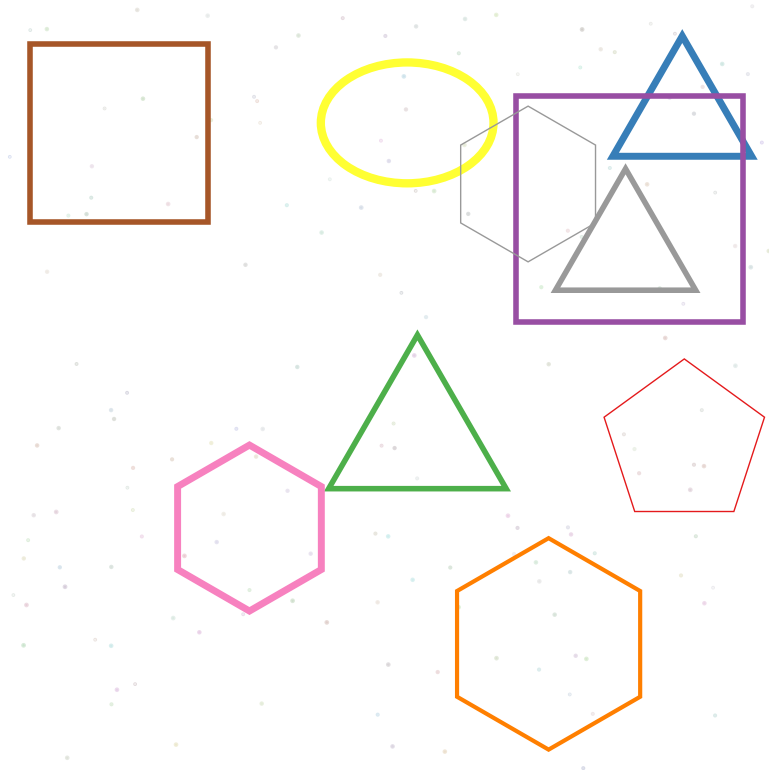[{"shape": "pentagon", "thickness": 0.5, "radius": 0.55, "center": [0.889, 0.424]}, {"shape": "triangle", "thickness": 2.5, "radius": 0.52, "center": [0.886, 0.849]}, {"shape": "triangle", "thickness": 2, "radius": 0.67, "center": [0.542, 0.432]}, {"shape": "square", "thickness": 2, "radius": 0.74, "center": [0.818, 0.728]}, {"shape": "hexagon", "thickness": 1.5, "radius": 0.69, "center": [0.712, 0.164]}, {"shape": "oval", "thickness": 3, "radius": 0.56, "center": [0.529, 0.84]}, {"shape": "square", "thickness": 2, "radius": 0.58, "center": [0.154, 0.828]}, {"shape": "hexagon", "thickness": 2.5, "radius": 0.54, "center": [0.324, 0.314]}, {"shape": "hexagon", "thickness": 0.5, "radius": 0.51, "center": [0.686, 0.761]}, {"shape": "triangle", "thickness": 2, "radius": 0.53, "center": [0.812, 0.676]}]